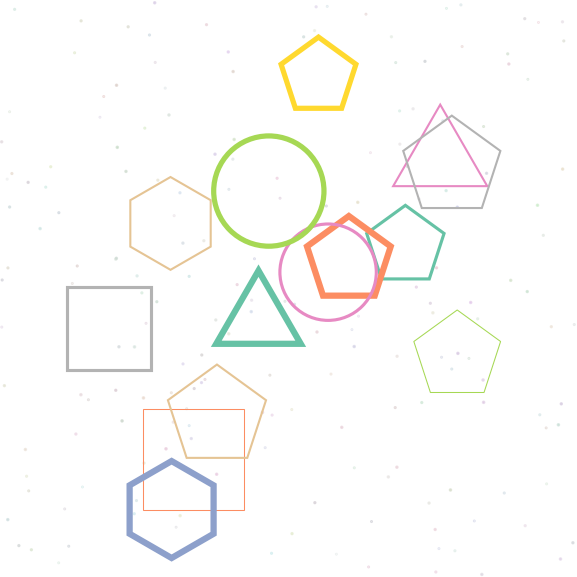[{"shape": "pentagon", "thickness": 1.5, "radius": 0.35, "center": [0.702, 0.573]}, {"shape": "triangle", "thickness": 3, "radius": 0.42, "center": [0.448, 0.446]}, {"shape": "square", "thickness": 0.5, "radius": 0.44, "center": [0.335, 0.204]}, {"shape": "pentagon", "thickness": 3, "radius": 0.38, "center": [0.604, 0.549]}, {"shape": "hexagon", "thickness": 3, "radius": 0.42, "center": [0.297, 0.117]}, {"shape": "triangle", "thickness": 1, "radius": 0.47, "center": [0.762, 0.724]}, {"shape": "circle", "thickness": 1.5, "radius": 0.42, "center": [0.568, 0.528]}, {"shape": "circle", "thickness": 2.5, "radius": 0.48, "center": [0.465, 0.668]}, {"shape": "pentagon", "thickness": 0.5, "radius": 0.39, "center": [0.792, 0.383]}, {"shape": "pentagon", "thickness": 2.5, "radius": 0.34, "center": [0.552, 0.867]}, {"shape": "pentagon", "thickness": 1, "radius": 0.45, "center": [0.376, 0.279]}, {"shape": "hexagon", "thickness": 1, "radius": 0.4, "center": [0.295, 0.612]}, {"shape": "pentagon", "thickness": 1, "radius": 0.44, "center": [0.782, 0.71]}, {"shape": "square", "thickness": 1.5, "radius": 0.36, "center": [0.189, 0.43]}]